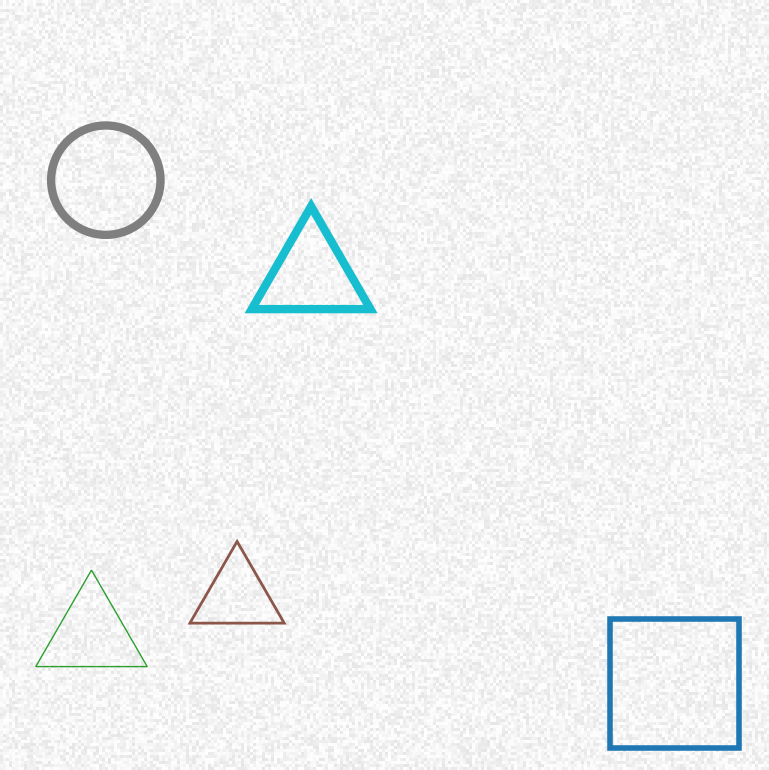[{"shape": "square", "thickness": 2, "radius": 0.42, "center": [0.876, 0.112]}, {"shape": "triangle", "thickness": 0.5, "radius": 0.42, "center": [0.119, 0.176]}, {"shape": "triangle", "thickness": 1, "radius": 0.35, "center": [0.308, 0.226]}, {"shape": "circle", "thickness": 3, "radius": 0.36, "center": [0.137, 0.766]}, {"shape": "triangle", "thickness": 3, "radius": 0.44, "center": [0.404, 0.643]}]